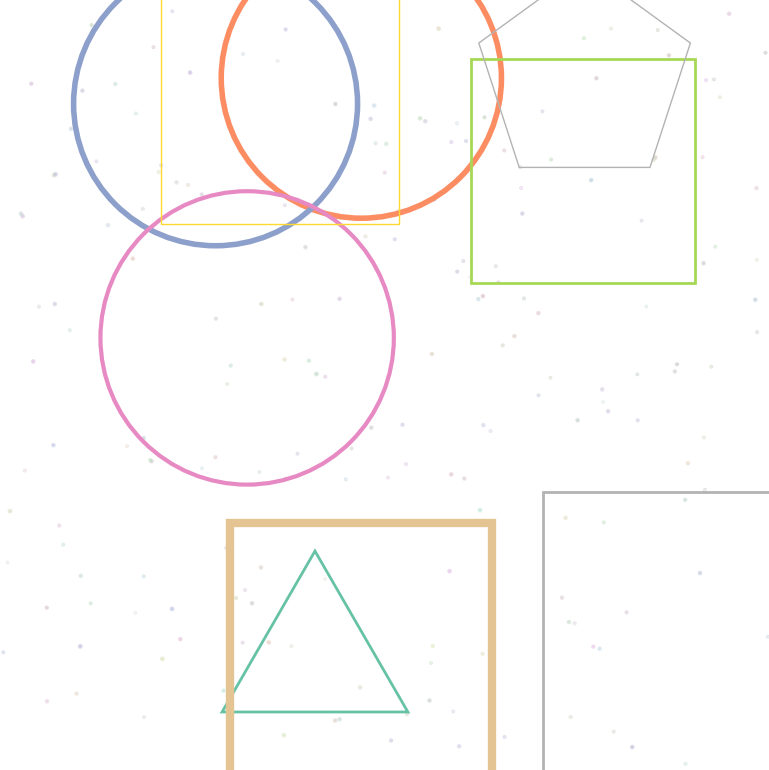[{"shape": "triangle", "thickness": 1, "radius": 0.7, "center": [0.409, 0.145]}, {"shape": "circle", "thickness": 2, "radius": 0.91, "center": [0.469, 0.899]}, {"shape": "circle", "thickness": 2, "radius": 0.92, "center": [0.28, 0.865]}, {"shape": "circle", "thickness": 1.5, "radius": 0.95, "center": [0.321, 0.561]}, {"shape": "square", "thickness": 1, "radius": 0.73, "center": [0.757, 0.778]}, {"shape": "square", "thickness": 0.5, "radius": 0.77, "center": [0.364, 0.863]}, {"shape": "square", "thickness": 3, "radius": 0.85, "center": [0.469, 0.151]}, {"shape": "pentagon", "thickness": 0.5, "radius": 0.72, "center": [0.759, 0.899]}, {"shape": "square", "thickness": 1, "radius": 0.94, "center": [0.894, 0.174]}]